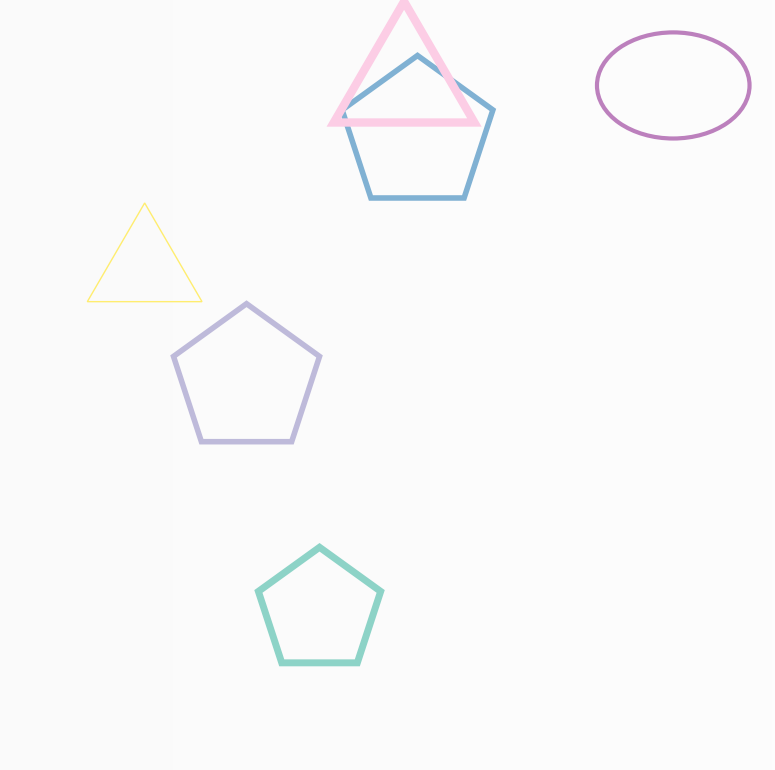[{"shape": "pentagon", "thickness": 2.5, "radius": 0.41, "center": [0.412, 0.206]}, {"shape": "pentagon", "thickness": 2, "radius": 0.5, "center": [0.318, 0.507]}, {"shape": "pentagon", "thickness": 2, "radius": 0.51, "center": [0.539, 0.826]}, {"shape": "triangle", "thickness": 3, "radius": 0.52, "center": [0.521, 0.893]}, {"shape": "oval", "thickness": 1.5, "radius": 0.49, "center": [0.869, 0.889]}, {"shape": "triangle", "thickness": 0.5, "radius": 0.43, "center": [0.187, 0.651]}]